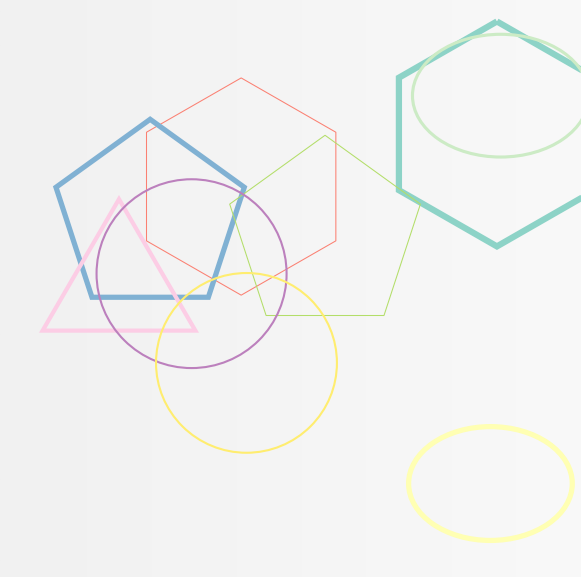[{"shape": "hexagon", "thickness": 3, "radius": 0.97, "center": [0.855, 0.767]}, {"shape": "oval", "thickness": 2.5, "radius": 0.7, "center": [0.844, 0.162]}, {"shape": "hexagon", "thickness": 0.5, "radius": 0.94, "center": [0.415, 0.676]}, {"shape": "pentagon", "thickness": 2.5, "radius": 0.85, "center": [0.258, 0.622]}, {"shape": "pentagon", "thickness": 0.5, "radius": 0.86, "center": [0.559, 0.592]}, {"shape": "triangle", "thickness": 2, "radius": 0.76, "center": [0.205, 0.503]}, {"shape": "circle", "thickness": 1, "radius": 0.82, "center": [0.33, 0.525]}, {"shape": "oval", "thickness": 1.5, "radius": 0.76, "center": [0.861, 0.833]}, {"shape": "circle", "thickness": 1, "radius": 0.78, "center": [0.424, 0.371]}]